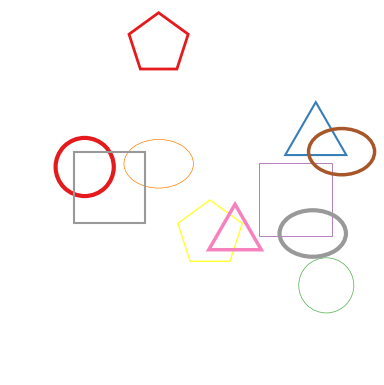[{"shape": "pentagon", "thickness": 2, "radius": 0.4, "center": [0.412, 0.886]}, {"shape": "circle", "thickness": 3, "radius": 0.38, "center": [0.22, 0.566]}, {"shape": "triangle", "thickness": 1.5, "radius": 0.46, "center": [0.82, 0.643]}, {"shape": "circle", "thickness": 0.5, "radius": 0.36, "center": [0.847, 0.259]}, {"shape": "square", "thickness": 0.5, "radius": 0.47, "center": [0.767, 0.482]}, {"shape": "oval", "thickness": 0.5, "radius": 0.45, "center": [0.412, 0.575]}, {"shape": "pentagon", "thickness": 1, "radius": 0.44, "center": [0.546, 0.393]}, {"shape": "oval", "thickness": 2.5, "radius": 0.43, "center": [0.887, 0.606]}, {"shape": "triangle", "thickness": 2.5, "radius": 0.39, "center": [0.61, 0.391]}, {"shape": "square", "thickness": 1.5, "radius": 0.46, "center": [0.285, 0.514]}, {"shape": "oval", "thickness": 3, "radius": 0.43, "center": [0.812, 0.394]}]